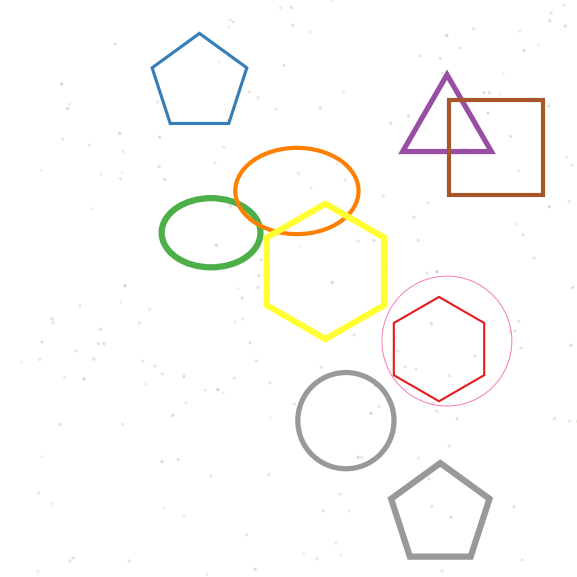[{"shape": "hexagon", "thickness": 1, "radius": 0.45, "center": [0.76, 0.395]}, {"shape": "pentagon", "thickness": 1.5, "radius": 0.43, "center": [0.345, 0.855]}, {"shape": "oval", "thickness": 3, "radius": 0.43, "center": [0.365, 0.596]}, {"shape": "triangle", "thickness": 2.5, "radius": 0.44, "center": [0.774, 0.781]}, {"shape": "oval", "thickness": 2, "radius": 0.53, "center": [0.514, 0.668]}, {"shape": "hexagon", "thickness": 3, "radius": 0.59, "center": [0.563, 0.529]}, {"shape": "square", "thickness": 2, "radius": 0.41, "center": [0.859, 0.744]}, {"shape": "circle", "thickness": 0.5, "radius": 0.56, "center": [0.774, 0.409]}, {"shape": "circle", "thickness": 2.5, "radius": 0.42, "center": [0.599, 0.271]}, {"shape": "pentagon", "thickness": 3, "radius": 0.45, "center": [0.762, 0.108]}]